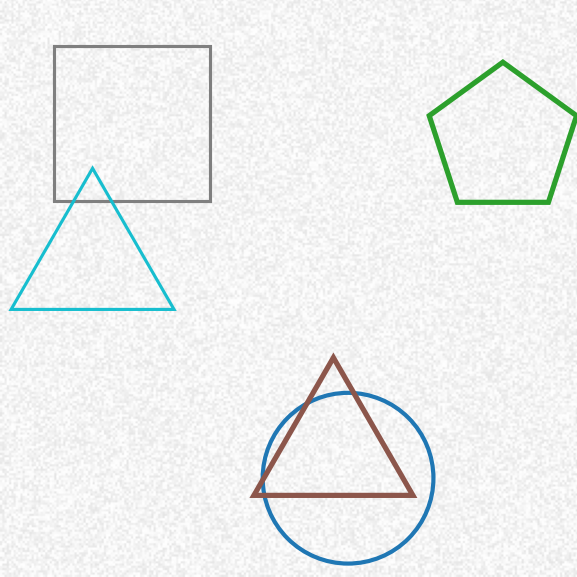[{"shape": "circle", "thickness": 2, "radius": 0.74, "center": [0.603, 0.171]}, {"shape": "pentagon", "thickness": 2.5, "radius": 0.67, "center": [0.871, 0.757]}, {"shape": "triangle", "thickness": 2.5, "radius": 0.79, "center": [0.577, 0.221]}, {"shape": "square", "thickness": 1.5, "radius": 0.67, "center": [0.229, 0.785]}, {"shape": "triangle", "thickness": 1.5, "radius": 0.81, "center": [0.16, 0.545]}]